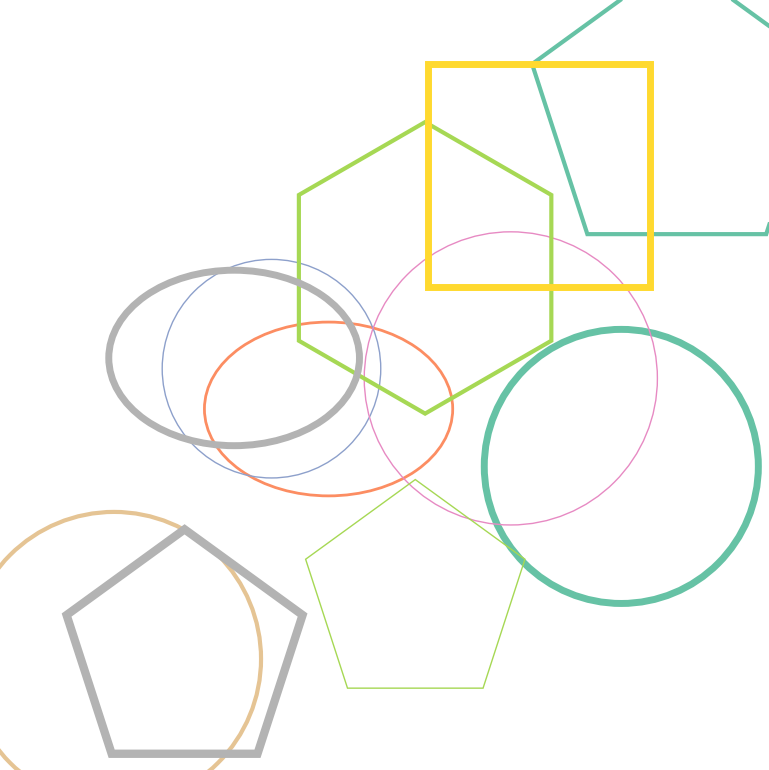[{"shape": "circle", "thickness": 2.5, "radius": 0.89, "center": [0.807, 0.394]}, {"shape": "pentagon", "thickness": 1.5, "radius": 0.99, "center": [0.879, 0.856]}, {"shape": "oval", "thickness": 1, "radius": 0.81, "center": [0.427, 0.469]}, {"shape": "circle", "thickness": 0.5, "radius": 0.71, "center": [0.353, 0.521]}, {"shape": "circle", "thickness": 0.5, "radius": 0.95, "center": [0.663, 0.509]}, {"shape": "pentagon", "thickness": 0.5, "radius": 0.75, "center": [0.539, 0.227]}, {"shape": "hexagon", "thickness": 1.5, "radius": 0.95, "center": [0.552, 0.652]}, {"shape": "square", "thickness": 2.5, "radius": 0.72, "center": [0.7, 0.772]}, {"shape": "circle", "thickness": 1.5, "radius": 0.95, "center": [0.148, 0.144]}, {"shape": "oval", "thickness": 2.5, "radius": 0.81, "center": [0.304, 0.535]}, {"shape": "pentagon", "thickness": 3, "radius": 0.81, "center": [0.24, 0.151]}]